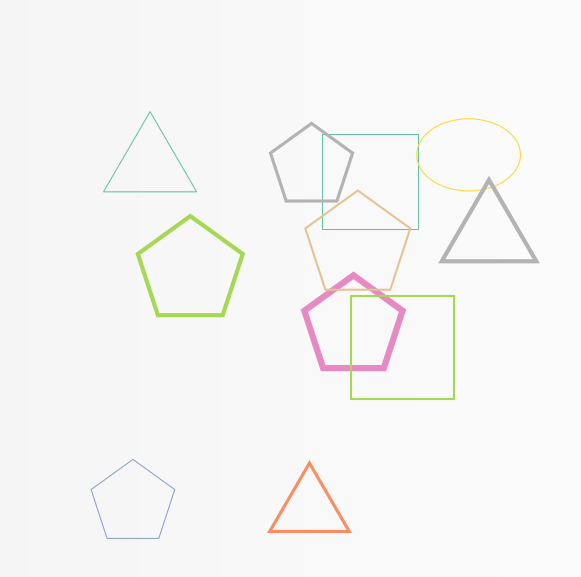[{"shape": "square", "thickness": 0.5, "radius": 0.41, "center": [0.637, 0.685]}, {"shape": "triangle", "thickness": 0.5, "radius": 0.46, "center": [0.258, 0.713]}, {"shape": "triangle", "thickness": 1.5, "radius": 0.39, "center": [0.532, 0.118]}, {"shape": "pentagon", "thickness": 0.5, "radius": 0.38, "center": [0.229, 0.128]}, {"shape": "pentagon", "thickness": 3, "radius": 0.44, "center": [0.608, 0.434]}, {"shape": "square", "thickness": 1, "radius": 0.44, "center": [0.692, 0.397]}, {"shape": "pentagon", "thickness": 2, "radius": 0.47, "center": [0.327, 0.53]}, {"shape": "oval", "thickness": 0.5, "radius": 0.45, "center": [0.806, 0.731]}, {"shape": "pentagon", "thickness": 1, "radius": 0.47, "center": [0.616, 0.574]}, {"shape": "triangle", "thickness": 2, "radius": 0.47, "center": [0.841, 0.594]}, {"shape": "pentagon", "thickness": 1.5, "radius": 0.37, "center": [0.536, 0.711]}]